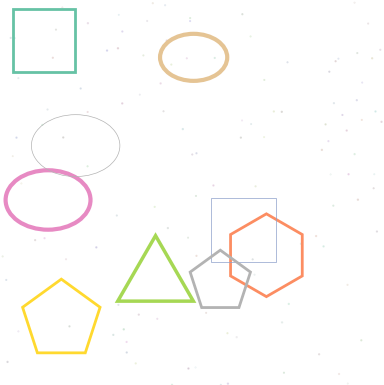[{"shape": "square", "thickness": 2, "radius": 0.41, "center": [0.115, 0.894]}, {"shape": "hexagon", "thickness": 2, "radius": 0.54, "center": [0.692, 0.337]}, {"shape": "square", "thickness": 0.5, "radius": 0.42, "center": [0.632, 0.403]}, {"shape": "oval", "thickness": 3, "radius": 0.55, "center": [0.125, 0.481]}, {"shape": "triangle", "thickness": 2.5, "radius": 0.57, "center": [0.404, 0.275]}, {"shape": "pentagon", "thickness": 2, "radius": 0.53, "center": [0.159, 0.169]}, {"shape": "oval", "thickness": 3, "radius": 0.44, "center": [0.503, 0.851]}, {"shape": "pentagon", "thickness": 2, "radius": 0.41, "center": [0.572, 0.268]}, {"shape": "oval", "thickness": 0.5, "radius": 0.57, "center": [0.196, 0.622]}]